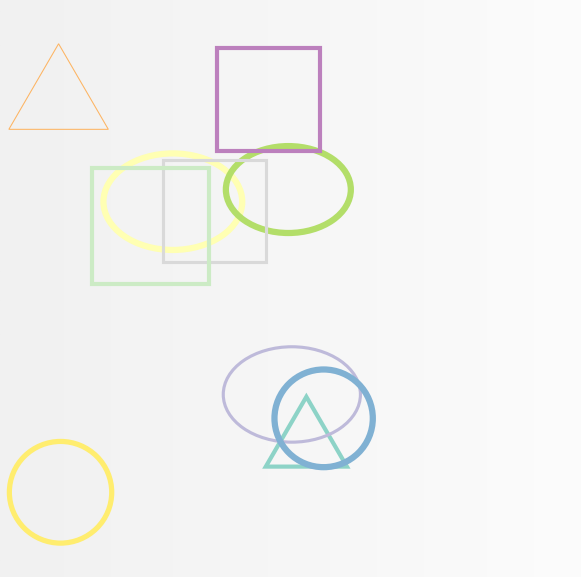[{"shape": "triangle", "thickness": 2, "radius": 0.4, "center": [0.527, 0.231]}, {"shape": "oval", "thickness": 3, "radius": 0.6, "center": [0.297, 0.65]}, {"shape": "oval", "thickness": 1.5, "radius": 0.59, "center": [0.502, 0.316]}, {"shape": "circle", "thickness": 3, "radius": 0.42, "center": [0.557, 0.275]}, {"shape": "triangle", "thickness": 0.5, "radius": 0.49, "center": [0.101, 0.825]}, {"shape": "oval", "thickness": 3, "radius": 0.54, "center": [0.496, 0.671]}, {"shape": "square", "thickness": 1.5, "radius": 0.44, "center": [0.369, 0.633]}, {"shape": "square", "thickness": 2, "radius": 0.44, "center": [0.462, 0.827]}, {"shape": "square", "thickness": 2, "radius": 0.5, "center": [0.259, 0.607]}, {"shape": "circle", "thickness": 2.5, "radius": 0.44, "center": [0.104, 0.147]}]